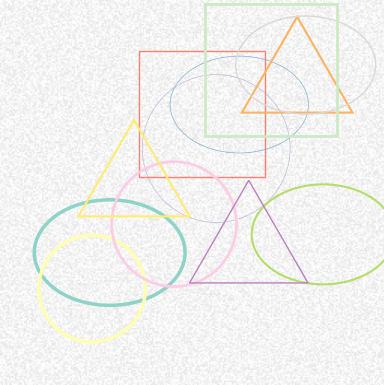[{"shape": "oval", "thickness": 2.5, "radius": 0.98, "center": [0.285, 0.344]}, {"shape": "circle", "thickness": 2.5, "radius": 0.69, "center": [0.239, 0.251]}, {"shape": "circle", "thickness": 0.5, "radius": 0.96, "center": [0.562, 0.614]}, {"shape": "square", "thickness": 1, "radius": 0.82, "center": [0.525, 0.704]}, {"shape": "oval", "thickness": 0.5, "radius": 0.9, "center": [0.622, 0.728]}, {"shape": "triangle", "thickness": 1.5, "radius": 0.83, "center": [0.772, 0.79]}, {"shape": "oval", "thickness": 1.5, "radius": 0.93, "center": [0.839, 0.391]}, {"shape": "circle", "thickness": 2, "radius": 0.81, "center": [0.452, 0.418]}, {"shape": "oval", "thickness": 1, "radius": 0.91, "center": [0.794, 0.831]}, {"shape": "triangle", "thickness": 1, "radius": 0.89, "center": [0.646, 0.354]}, {"shape": "square", "thickness": 2, "radius": 0.86, "center": [0.703, 0.819]}, {"shape": "triangle", "thickness": 1.5, "radius": 0.83, "center": [0.348, 0.521]}]